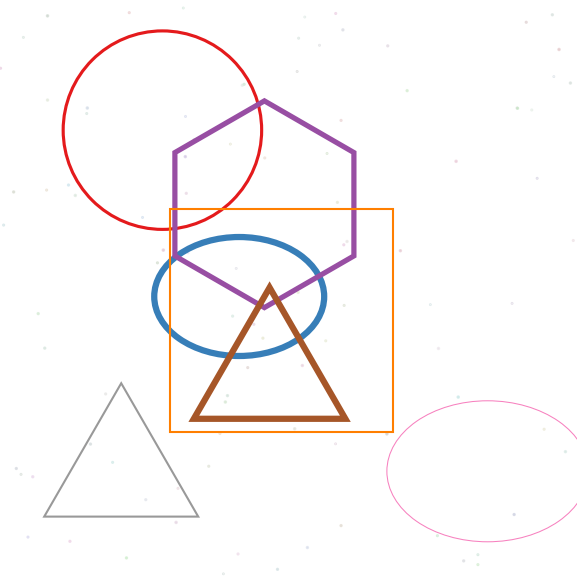[{"shape": "circle", "thickness": 1.5, "radius": 0.86, "center": [0.281, 0.774]}, {"shape": "oval", "thickness": 3, "radius": 0.74, "center": [0.414, 0.486]}, {"shape": "hexagon", "thickness": 2.5, "radius": 0.89, "center": [0.458, 0.645]}, {"shape": "square", "thickness": 1, "radius": 0.97, "center": [0.488, 0.444]}, {"shape": "triangle", "thickness": 3, "radius": 0.76, "center": [0.467, 0.35]}, {"shape": "oval", "thickness": 0.5, "radius": 0.87, "center": [0.844, 0.183]}, {"shape": "triangle", "thickness": 1, "radius": 0.77, "center": [0.21, 0.182]}]